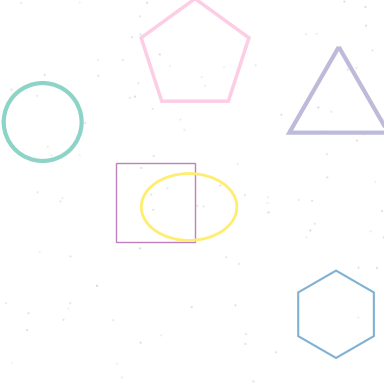[{"shape": "circle", "thickness": 3, "radius": 0.51, "center": [0.111, 0.683]}, {"shape": "triangle", "thickness": 3, "radius": 0.74, "center": [0.88, 0.73]}, {"shape": "hexagon", "thickness": 1.5, "radius": 0.57, "center": [0.873, 0.184]}, {"shape": "pentagon", "thickness": 2.5, "radius": 0.74, "center": [0.507, 0.856]}, {"shape": "square", "thickness": 1, "radius": 0.51, "center": [0.404, 0.474]}, {"shape": "oval", "thickness": 2, "radius": 0.62, "center": [0.491, 0.462]}]